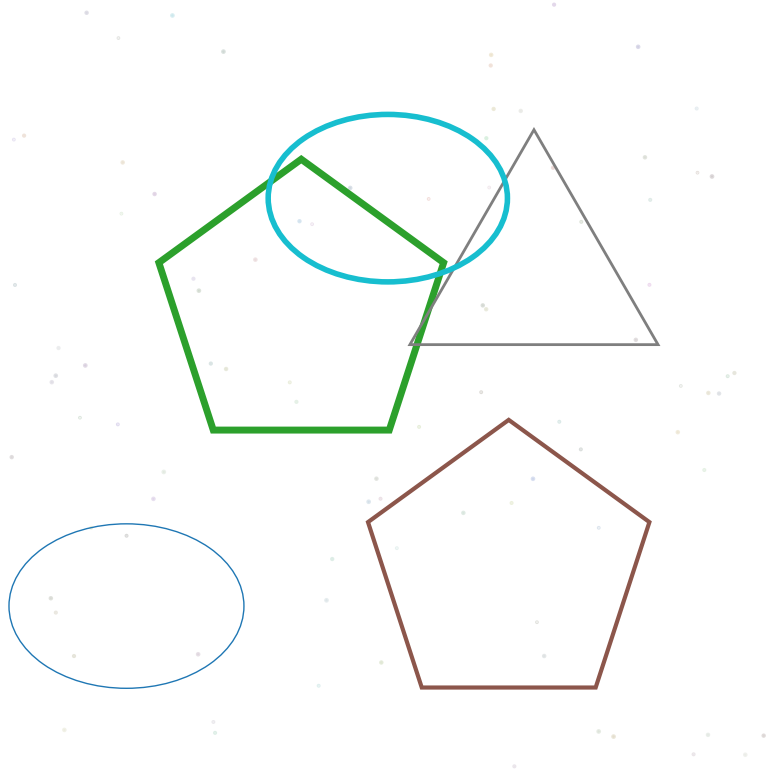[{"shape": "oval", "thickness": 0.5, "radius": 0.76, "center": [0.164, 0.213]}, {"shape": "pentagon", "thickness": 2.5, "radius": 0.97, "center": [0.391, 0.599]}, {"shape": "pentagon", "thickness": 1.5, "radius": 0.96, "center": [0.661, 0.263]}, {"shape": "triangle", "thickness": 1, "radius": 0.93, "center": [0.693, 0.645]}, {"shape": "oval", "thickness": 2, "radius": 0.78, "center": [0.504, 0.743]}]